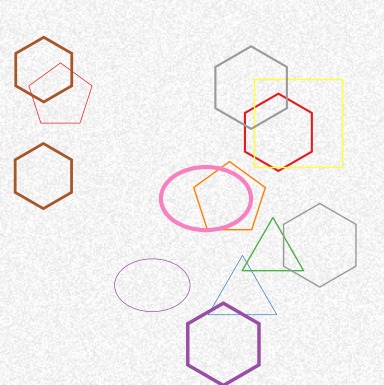[{"shape": "hexagon", "thickness": 1.5, "radius": 0.5, "center": [0.723, 0.656]}, {"shape": "pentagon", "thickness": 0.5, "radius": 0.43, "center": [0.157, 0.75]}, {"shape": "triangle", "thickness": 0.5, "radius": 0.51, "center": [0.63, 0.234]}, {"shape": "triangle", "thickness": 1, "radius": 0.46, "center": [0.709, 0.343]}, {"shape": "hexagon", "thickness": 2.5, "radius": 0.53, "center": [0.58, 0.106]}, {"shape": "oval", "thickness": 0.5, "radius": 0.49, "center": [0.396, 0.259]}, {"shape": "pentagon", "thickness": 1, "radius": 0.49, "center": [0.596, 0.483]}, {"shape": "square", "thickness": 1, "radius": 0.57, "center": [0.773, 0.68]}, {"shape": "hexagon", "thickness": 2, "radius": 0.42, "center": [0.113, 0.543]}, {"shape": "hexagon", "thickness": 2, "radius": 0.42, "center": [0.114, 0.819]}, {"shape": "oval", "thickness": 3, "radius": 0.59, "center": [0.535, 0.484]}, {"shape": "hexagon", "thickness": 1, "radius": 0.54, "center": [0.831, 0.363]}, {"shape": "hexagon", "thickness": 1.5, "radius": 0.54, "center": [0.652, 0.772]}]